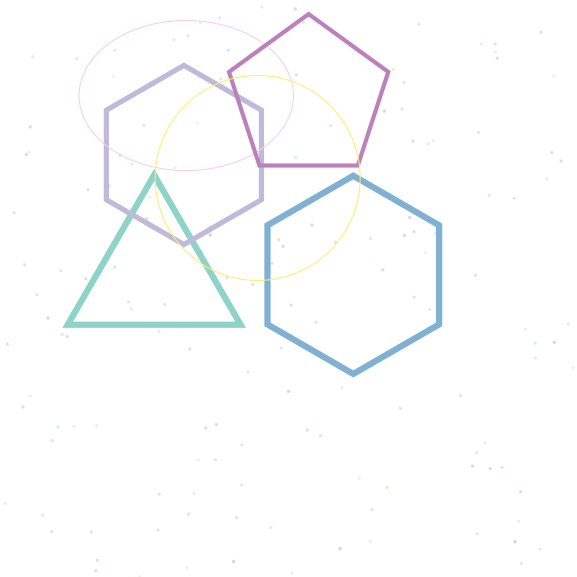[{"shape": "triangle", "thickness": 3, "radius": 0.86, "center": [0.267, 0.523]}, {"shape": "hexagon", "thickness": 2.5, "radius": 0.78, "center": [0.318, 0.731]}, {"shape": "hexagon", "thickness": 3, "radius": 0.86, "center": [0.612, 0.523]}, {"shape": "oval", "thickness": 0.5, "radius": 0.93, "center": [0.322, 0.834]}, {"shape": "pentagon", "thickness": 2, "radius": 0.72, "center": [0.534, 0.83]}, {"shape": "circle", "thickness": 0.5, "radius": 0.89, "center": [0.446, 0.691]}]